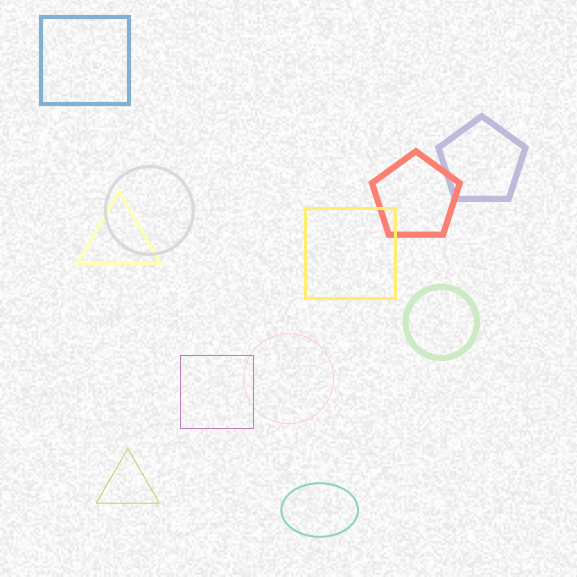[{"shape": "oval", "thickness": 1, "radius": 0.33, "center": [0.554, 0.116]}, {"shape": "triangle", "thickness": 1.5, "radius": 0.42, "center": [0.206, 0.585]}, {"shape": "pentagon", "thickness": 3, "radius": 0.4, "center": [0.834, 0.719]}, {"shape": "pentagon", "thickness": 3, "radius": 0.4, "center": [0.72, 0.657]}, {"shape": "square", "thickness": 2, "radius": 0.38, "center": [0.147, 0.894]}, {"shape": "triangle", "thickness": 0.5, "radius": 0.32, "center": [0.221, 0.159]}, {"shape": "circle", "thickness": 0.5, "radius": 0.39, "center": [0.5, 0.343]}, {"shape": "circle", "thickness": 1.5, "radius": 0.38, "center": [0.259, 0.635]}, {"shape": "square", "thickness": 0.5, "radius": 0.31, "center": [0.374, 0.321]}, {"shape": "circle", "thickness": 3, "radius": 0.31, "center": [0.764, 0.441]}, {"shape": "square", "thickness": 1.5, "radius": 0.39, "center": [0.607, 0.561]}]